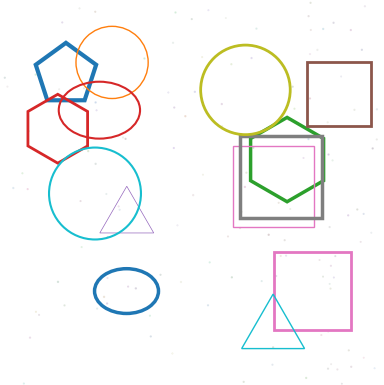[{"shape": "oval", "thickness": 2.5, "radius": 0.42, "center": [0.329, 0.244]}, {"shape": "pentagon", "thickness": 3, "radius": 0.41, "center": [0.171, 0.806]}, {"shape": "circle", "thickness": 1, "radius": 0.47, "center": [0.291, 0.838]}, {"shape": "hexagon", "thickness": 2.5, "radius": 0.55, "center": [0.746, 0.586]}, {"shape": "hexagon", "thickness": 2, "radius": 0.45, "center": [0.15, 0.666]}, {"shape": "oval", "thickness": 1.5, "radius": 0.53, "center": [0.258, 0.714]}, {"shape": "triangle", "thickness": 0.5, "radius": 0.4, "center": [0.329, 0.435]}, {"shape": "square", "thickness": 2, "radius": 0.42, "center": [0.881, 0.756]}, {"shape": "square", "thickness": 2, "radius": 0.5, "center": [0.812, 0.244]}, {"shape": "square", "thickness": 1, "radius": 0.53, "center": [0.711, 0.516]}, {"shape": "square", "thickness": 2.5, "radius": 0.53, "center": [0.73, 0.541]}, {"shape": "circle", "thickness": 2, "radius": 0.58, "center": [0.638, 0.767]}, {"shape": "circle", "thickness": 1.5, "radius": 0.6, "center": [0.247, 0.497]}, {"shape": "triangle", "thickness": 1, "radius": 0.47, "center": [0.709, 0.142]}]